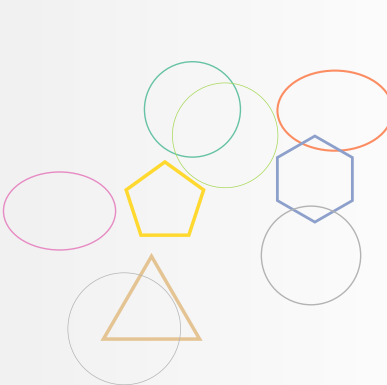[{"shape": "circle", "thickness": 1, "radius": 0.62, "center": [0.497, 0.716]}, {"shape": "oval", "thickness": 1.5, "radius": 0.74, "center": [0.865, 0.713]}, {"shape": "hexagon", "thickness": 2, "radius": 0.56, "center": [0.813, 0.535]}, {"shape": "oval", "thickness": 1, "radius": 0.72, "center": [0.154, 0.452]}, {"shape": "circle", "thickness": 0.5, "radius": 0.68, "center": [0.581, 0.649]}, {"shape": "pentagon", "thickness": 2.5, "radius": 0.53, "center": [0.426, 0.474]}, {"shape": "triangle", "thickness": 2.5, "radius": 0.72, "center": [0.391, 0.191]}, {"shape": "circle", "thickness": 1, "radius": 0.64, "center": [0.803, 0.336]}, {"shape": "circle", "thickness": 0.5, "radius": 0.73, "center": [0.321, 0.146]}]